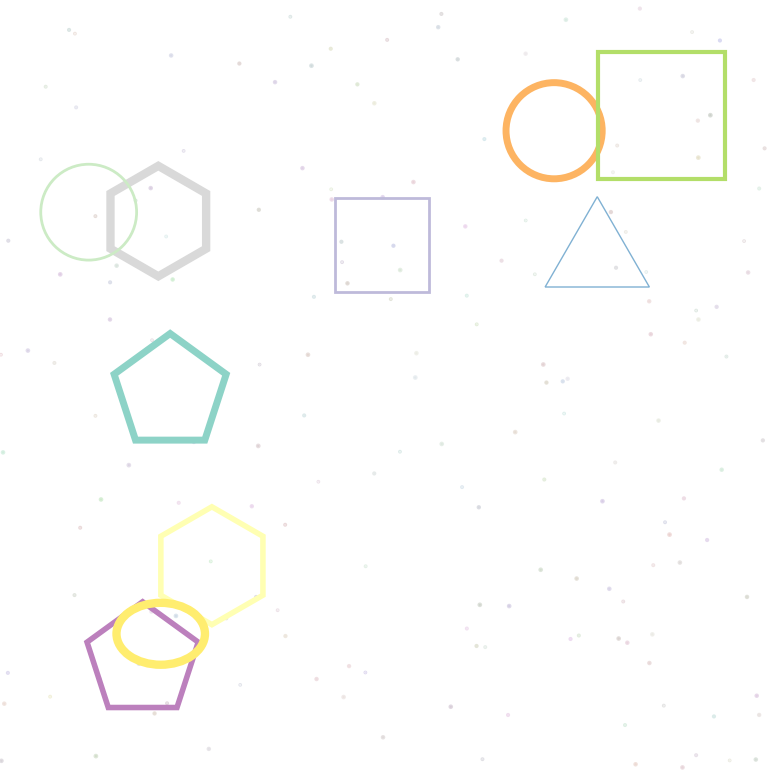[{"shape": "pentagon", "thickness": 2.5, "radius": 0.38, "center": [0.221, 0.49]}, {"shape": "hexagon", "thickness": 2, "radius": 0.38, "center": [0.275, 0.265]}, {"shape": "square", "thickness": 1, "radius": 0.31, "center": [0.496, 0.682]}, {"shape": "triangle", "thickness": 0.5, "radius": 0.39, "center": [0.776, 0.666]}, {"shape": "circle", "thickness": 2.5, "radius": 0.31, "center": [0.72, 0.83]}, {"shape": "square", "thickness": 1.5, "radius": 0.41, "center": [0.859, 0.85]}, {"shape": "hexagon", "thickness": 3, "radius": 0.36, "center": [0.206, 0.713]}, {"shape": "pentagon", "thickness": 2, "radius": 0.38, "center": [0.185, 0.143]}, {"shape": "circle", "thickness": 1, "radius": 0.31, "center": [0.115, 0.724]}, {"shape": "oval", "thickness": 3, "radius": 0.29, "center": [0.209, 0.177]}]